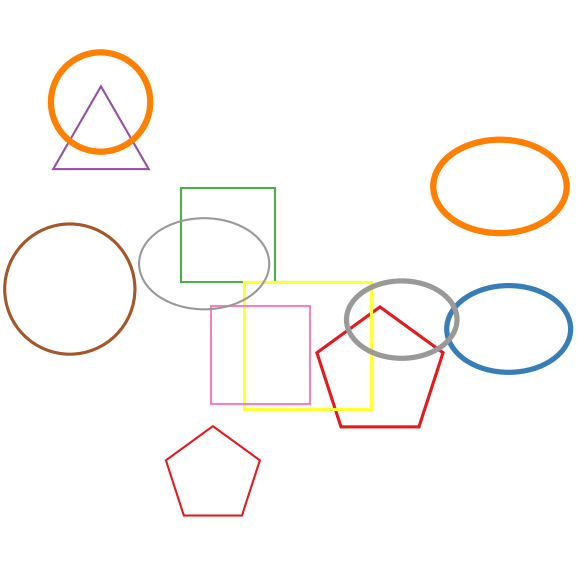[{"shape": "pentagon", "thickness": 1.5, "radius": 0.57, "center": [0.658, 0.353]}, {"shape": "pentagon", "thickness": 1, "radius": 0.43, "center": [0.369, 0.176]}, {"shape": "oval", "thickness": 2.5, "radius": 0.54, "center": [0.881, 0.43]}, {"shape": "square", "thickness": 1, "radius": 0.41, "center": [0.394, 0.592]}, {"shape": "triangle", "thickness": 1, "radius": 0.48, "center": [0.175, 0.754]}, {"shape": "oval", "thickness": 3, "radius": 0.58, "center": [0.866, 0.676]}, {"shape": "circle", "thickness": 3, "radius": 0.43, "center": [0.174, 0.822]}, {"shape": "square", "thickness": 1.5, "radius": 0.55, "center": [0.533, 0.402]}, {"shape": "circle", "thickness": 1.5, "radius": 0.56, "center": [0.121, 0.499]}, {"shape": "square", "thickness": 1, "radius": 0.43, "center": [0.451, 0.385]}, {"shape": "oval", "thickness": 1, "radius": 0.56, "center": [0.354, 0.542]}, {"shape": "oval", "thickness": 2.5, "radius": 0.48, "center": [0.696, 0.446]}]